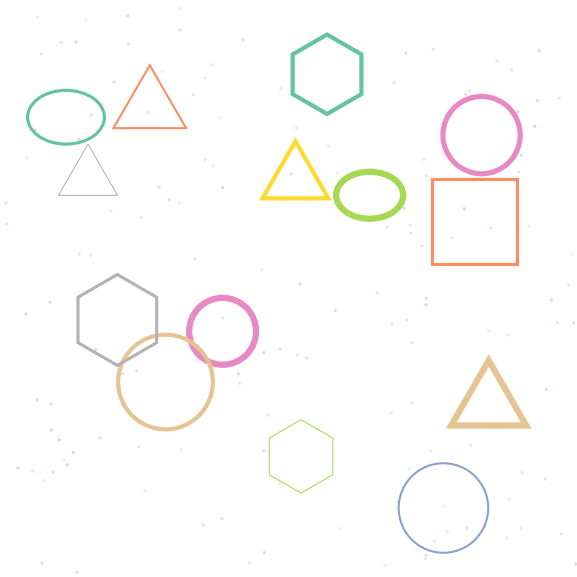[{"shape": "hexagon", "thickness": 2, "radius": 0.34, "center": [0.566, 0.871]}, {"shape": "oval", "thickness": 1.5, "radius": 0.33, "center": [0.114, 0.796]}, {"shape": "square", "thickness": 1.5, "radius": 0.37, "center": [0.821, 0.616]}, {"shape": "triangle", "thickness": 1, "radius": 0.36, "center": [0.259, 0.814]}, {"shape": "circle", "thickness": 1, "radius": 0.39, "center": [0.768, 0.119]}, {"shape": "circle", "thickness": 3, "radius": 0.29, "center": [0.385, 0.425]}, {"shape": "circle", "thickness": 2.5, "radius": 0.33, "center": [0.834, 0.765]}, {"shape": "hexagon", "thickness": 0.5, "radius": 0.32, "center": [0.521, 0.209]}, {"shape": "oval", "thickness": 3, "radius": 0.29, "center": [0.64, 0.661]}, {"shape": "triangle", "thickness": 2, "radius": 0.33, "center": [0.512, 0.689]}, {"shape": "triangle", "thickness": 3, "radius": 0.38, "center": [0.846, 0.3]}, {"shape": "circle", "thickness": 2, "radius": 0.41, "center": [0.287, 0.338]}, {"shape": "triangle", "thickness": 0.5, "radius": 0.3, "center": [0.152, 0.69]}, {"shape": "hexagon", "thickness": 1.5, "radius": 0.39, "center": [0.203, 0.445]}]